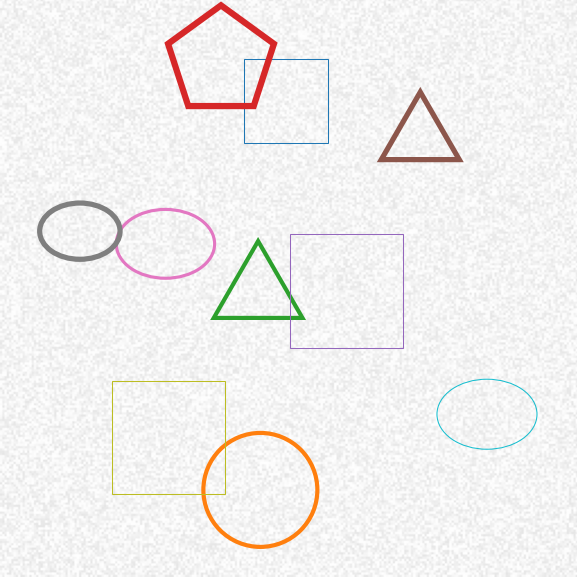[{"shape": "square", "thickness": 0.5, "radius": 0.36, "center": [0.495, 0.824]}, {"shape": "circle", "thickness": 2, "radius": 0.49, "center": [0.451, 0.151]}, {"shape": "triangle", "thickness": 2, "radius": 0.44, "center": [0.447, 0.493]}, {"shape": "pentagon", "thickness": 3, "radius": 0.48, "center": [0.383, 0.893]}, {"shape": "square", "thickness": 0.5, "radius": 0.49, "center": [0.6, 0.495]}, {"shape": "triangle", "thickness": 2.5, "radius": 0.39, "center": [0.728, 0.762]}, {"shape": "oval", "thickness": 1.5, "radius": 0.43, "center": [0.286, 0.577]}, {"shape": "oval", "thickness": 2.5, "radius": 0.35, "center": [0.138, 0.599]}, {"shape": "square", "thickness": 0.5, "radius": 0.49, "center": [0.292, 0.242]}, {"shape": "oval", "thickness": 0.5, "radius": 0.43, "center": [0.843, 0.282]}]